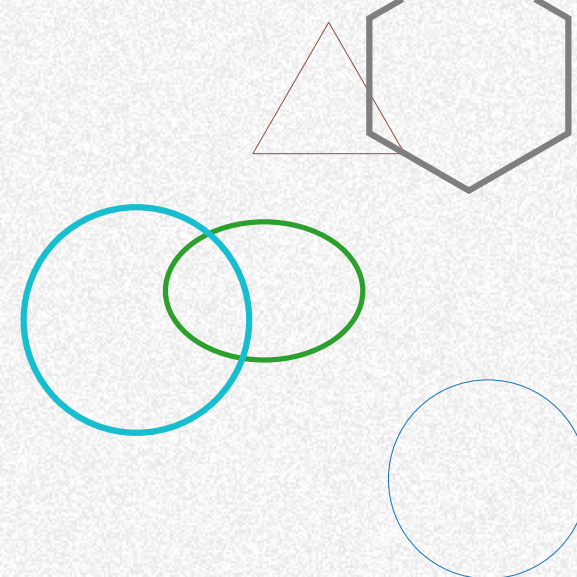[{"shape": "circle", "thickness": 0.5, "radius": 0.86, "center": [0.845, 0.169]}, {"shape": "oval", "thickness": 2.5, "radius": 0.85, "center": [0.457, 0.495]}, {"shape": "triangle", "thickness": 0.5, "radius": 0.76, "center": [0.569, 0.809]}, {"shape": "hexagon", "thickness": 3, "radius": 0.99, "center": [0.812, 0.868]}, {"shape": "circle", "thickness": 3, "radius": 0.98, "center": [0.236, 0.445]}]